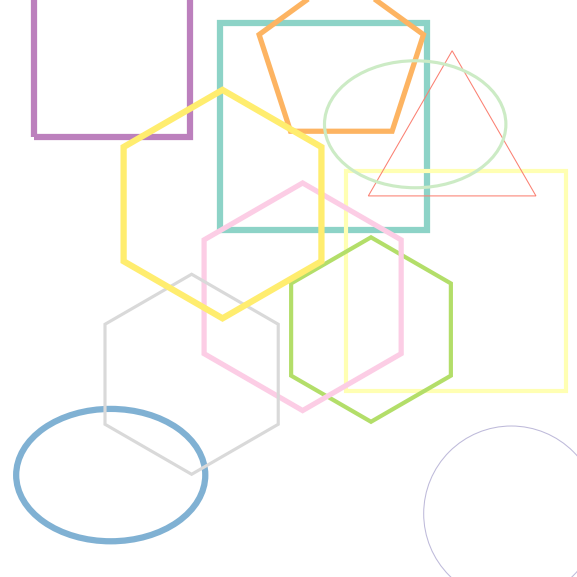[{"shape": "square", "thickness": 3, "radius": 0.9, "center": [0.56, 0.78]}, {"shape": "square", "thickness": 2, "radius": 0.95, "center": [0.79, 0.512]}, {"shape": "circle", "thickness": 0.5, "radius": 0.76, "center": [0.885, 0.11]}, {"shape": "triangle", "thickness": 0.5, "radius": 0.84, "center": [0.783, 0.744]}, {"shape": "oval", "thickness": 3, "radius": 0.82, "center": [0.192, 0.176]}, {"shape": "pentagon", "thickness": 2.5, "radius": 0.75, "center": [0.591, 0.893]}, {"shape": "hexagon", "thickness": 2, "radius": 0.8, "center": [0.642, 0.429]}, {"shape": "hexagon", "thickness": 2.5, "radius": 0.99, "center": [0.524, 0.485]}, {"shape": "hexagon", "thickness": 1.5, "radius": 0.87, "center": [0.332, 0.351]}, {"shape": "square", "thickness": 3, "radius": 0.68, "center": [0.194, 0.897]}, {"shape": "oval", "thickness": 1.5, "radius": 0.79, "center": [0.719, 0.784]}, {"shape": "hexagon", "thickness": 3, "radius": 0.99, "center": [0.385, 0.646]}]